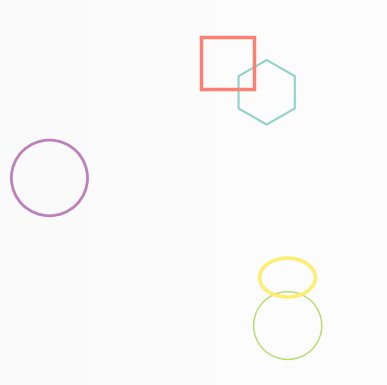[{"shape": "hexagon", "thickness": 1.5, "radius": 0.42, "center": [0.688, 0.76]}, {"shape": "square", "thickness": 2.5, "radius": 0.34, "center": [0.587, 0.837]}, {"shape": "circle", "thickness": 1, "radius": 0.44, "center": [0.742, 0.154]}, {"shape": "circle", "thickness": 2, "radius": 0.49, "center": [0.128, 0.538]}, {"shape": "oval", "thickness": 2.5, "radius": 0.36, "center": [0.742, 0.279]}]